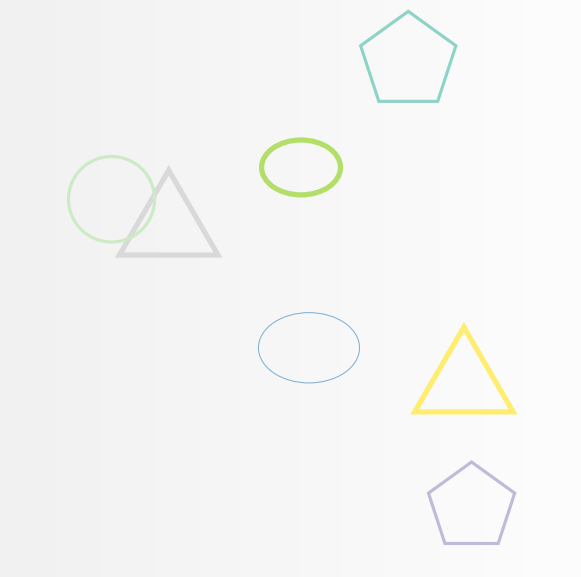[{"shape": "pentagon", "thickness": 1.5, "radius": 0.43, "center": [0.702, 0.893]}, {"shape": "pentagon", "thickness": 1.5, "radius": 0.39, "center": [0.811, 0.121]}, {"shape": "oval", "thickness": 0.5, "radius": 0.43, "center": [0.532, 0.397]}, {"shape": "oval", "thickness": 2.5, "radius": 0.34, "center": [0.518, 0.709]}, {"shape": "triangle", "thickness": 2.5, "radius": 0.49, "center": [0.29, 0.606]}, {"shape": "circle", "thickness": 1.5, "radius": 0.37, "center": [0.192, 0.654]}, {"shape": "triangle", "thickness": 2.5, "radius": 0.49, "center": [0.798, 0.335]}]